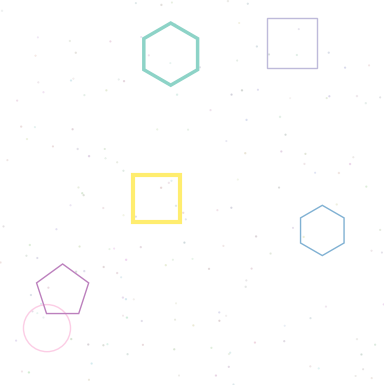[{"shape": "hexagon", "thickness": 2.5, "radius": 0.4, "center": [0.443, 0.859]}, {"shape": "square", "thickness": 1, "radius": 0.33, "center": [0.758, 0.889]}, {"shape": "hexagon", "thickness": 1, "radius": 0.33, "center": [0.837, 0.401]}, {"shape": "circle", "thickness": 1, "radius": 0.31, "center": [0.122, 0.148]}, {"shape": "pentagon", "thickness": 1, "radius": 0.36, "center": [0.163, 0.243]}, {"shape": "square", "thickness": 3, "radius": 0.31, "center": [0.406, 0.485]}]